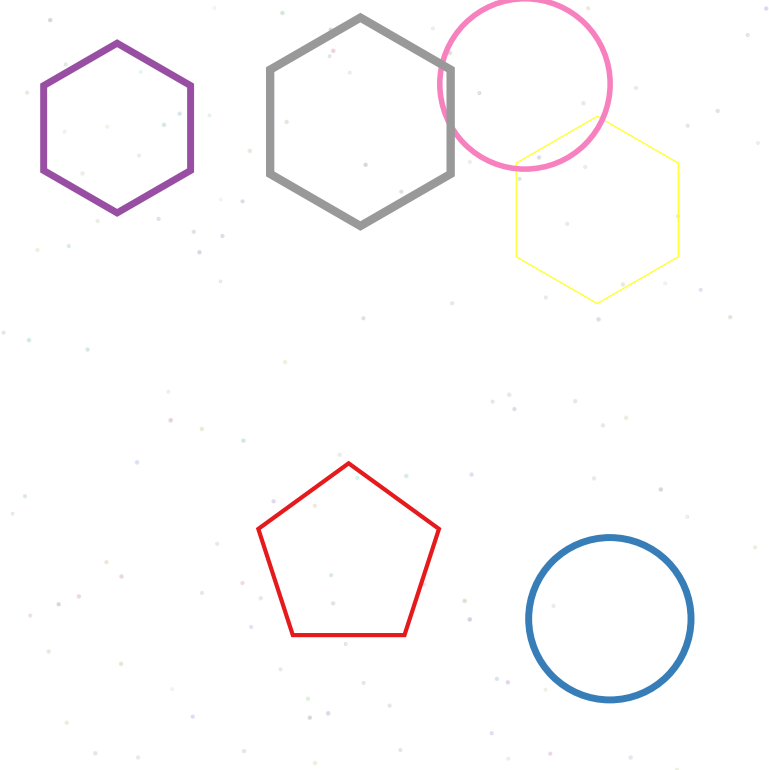[{"shape": "pentagon", "thickness": 1.5, "radius": 0.62, "center": [0.453, 0.275]}, {"shape": "circle", "thickness": 2.5, "radius": 0.53, "center": [0.792, 0.196]}, {"shape": "hexagon", "thickness": 2.5, "radius": 0.55, "center": [0.152, 0.834]}, {"shape": "hexagon", "thickness": 0.5, "radius": 0.61, "center": [0.776, 0.727]}, {"shape": "circle", "thickness": 2, "radius": 0.55, "center": [0.682, 0.891]}, {"shape": "hexagon", "thickness": 3, "radius": 0.68, "center": [0.468, 0.842]}]